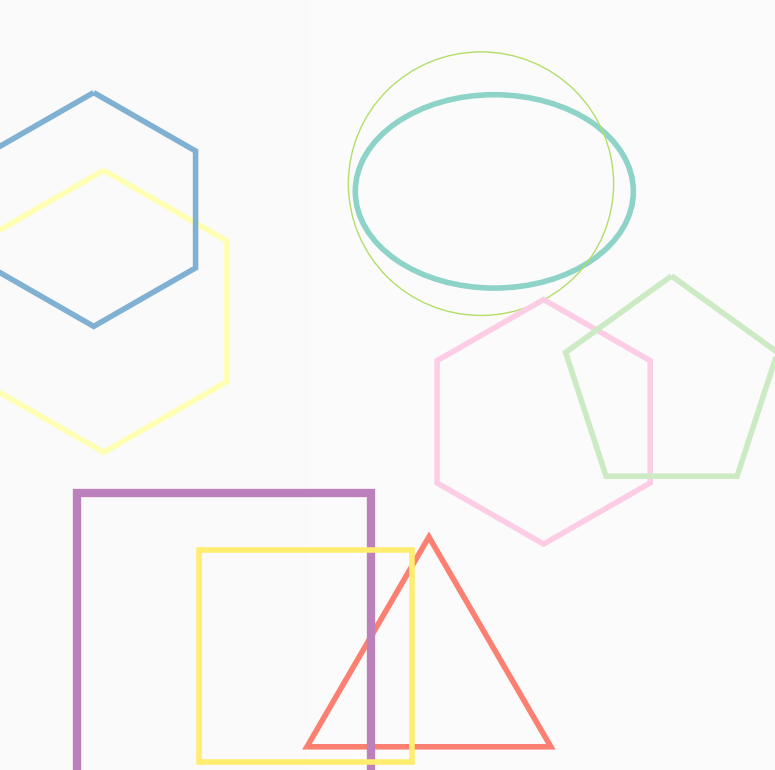[{"shape": "oval", "thickness": 2, "radius": 0.9, "center": [0.638, 0.751]}, {"shape": "hexagon", "thickness": 2, "radius": 0.92, "center": [0.134, 0.596]}, {"shape": "triangle", "thickness": 2, "radius": 0.91, "center": [0.553, 0.121]}, {"shape": "hexagon", "thickness": 2, "radius": 0.76, "center": [0.121, 0.728]}, {"shape": "circle", "thickness": 0.5, "radius": 0.86, "center": [0.621, 0.761]}, {"shape": "hexagon", "thickness": 2, "radius": 0.79, "center": [0.701, 0.452]}, {"shape": "square", "thickness": 3, "radius": 0.95, "center": [0.289, 0.17]}, {"shape": "pentagon", "thickness": 2, "radius": 0.72, "center": [0.867, 0.498]}, {"shape": "square", "thickness": 2, "radius": 0.69, "center": [0.394, 0.148]}]